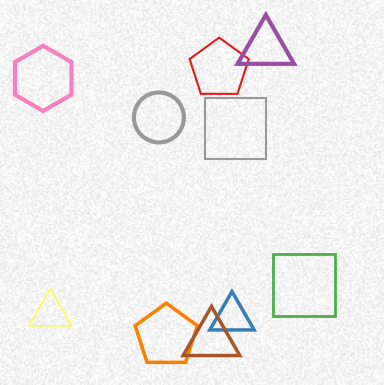[{"shape": "pentagon", "thickness": 1.5, "radius": 0.4, "center": [0.569, 0.822]}, {"shape": "triangle", "thickness": 2.5, "radius": 0.33, "center": [0.603, 0.176]}, {"shape": "square", "thickness": 2, "radius": 0.4, "center": [0.79, 0.26]}, {"shape": "triangle", "thickness": 3, "radius": 0.42, "center": [0.69, 0.877]}, {"shape": "pentagon", "thickness": 2.5, "radius": 0.43, "center": [0.432, 0.128]}, {"shape": "triangle", "thickness": 1, "radius": 0.32, "center": [0.131, 0.186]}, {"shape": "triangle", "thickness": 2.5, "radius": 0.43, "center": [0.549, 0.119]}, {"shape": "hexagon", "thickness": 3, "radius": 0.42, "center": [0.112, 0.796]}, {"shape": "circle", "thickness": 3, "radius": 0.32, "center": [0.413, 0.695]}, {"shape": "square", "thickness": 1.5, "radius": 0.4, "center": [0.613, 0.666]}]